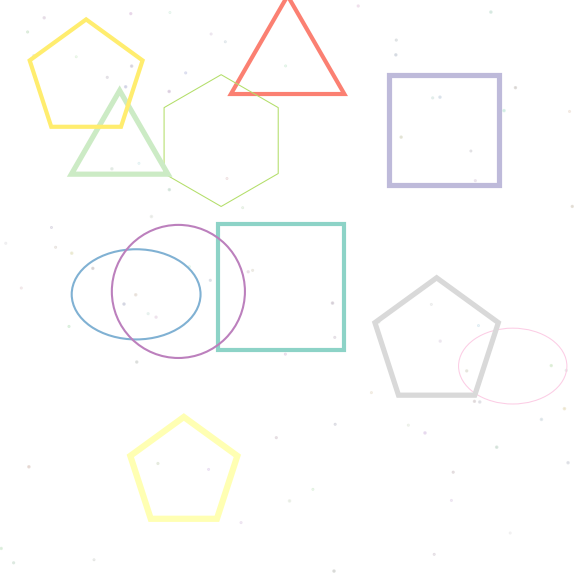[{"shape": "square", "thickness": 2, "radius": 0.55, "center": [0.487, 0.502]}, {"shape": "pentagon", "thickness": 3, "radius": 0.49, "center": [0.318, 0.18]}, {"shape": "square", "thickness": 2.5, "radius": 0.48, "center": [0.769, 0.775]}, {"shape": "triangle", "thickness": 2, "radius": 0.57, "center": [0.498, 0.893]}, {"shape": "oval", "thickness": 1, "radius": 0.56, "center": [0.236, 0.489]}, {"shape": "hexagon", "thickness": 0.5, "radius": 0.57, "center": [0.383, 0.756]}, {"shape": "oval", "thickness": 0.5, "radius": 0.47, "center": [0.888, 0.365]}, {"shape": "pentagon", "thickness": 2.5, "radius": 0.56, "center": [0.756, 0.406]}, {"shape": "circle", "thickness": 1, "radius": 0.58, "center": [0.309, 0.494]}, {"shape": "triangle", "thickness": 2.5, "radius": 0.48, "center": [0.207, 0.746]}, {"shape": "pentagon", "thickness": 2, "radius": 0.51, "center": [0.149, 0.863]}]